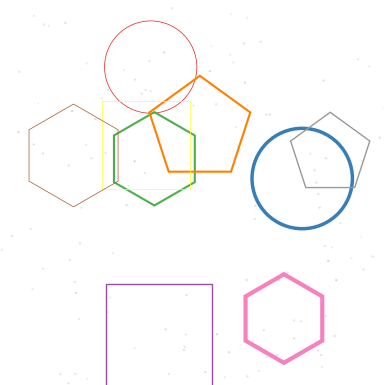[{"shape": "circle", "thickness": 0.5, "radius": 0.6, "center": [0.391, 0.826]}, {"shape": "circle", "thickness": 2.5, "radius": 0.65, "center": [0.785, 0.536]}, {"shape": "hexagon", "thickness": 1.5, "radius": 0.61, "center": [0.401, 0.588]}, {"shape": "square", "thickness": 1, "radius": 0.69, "center": [0.414, 0.124]}, {"shape": "pentagon", "thickness": 1.5, "radius": 0.69, "center": [0.519, 0.665]}, {"shape": "square", "thickness": 0.5, "radius": 0.57, "center": [0.379, 0.623]}, {"shape": "hexagon", "thickness": 0.5, "radius": 0.67, "center": [0.191, 0.596]}, {"shape": "hexagon", "thickness": 3, "radius": 0.58, "center": [0.737, 0.173]}, {"shape": "pentagon", "thickness": 1, "radius": 0.54, "center": [0.858, 0.6]}]